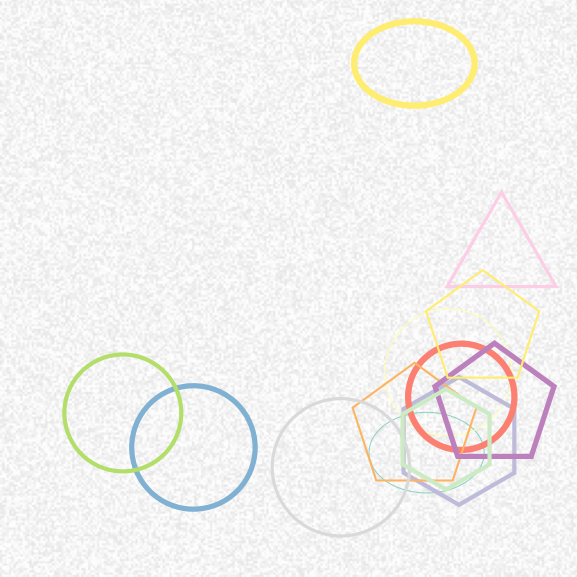[{"shape": "oval", "thickness": 0.5, "radius": 0.5, "center": [0.739, 0.215]}, {"shape": "circle", "thickness": 0.5, "radius": 0.55, "center": [0.776, 0.354]}, {"shape": "hexagon", "thickness": 2, "radius": 0.55, "center": [0.795, 0.236]}, {"shape": "circle", "thickness": 3, "radius": 0.46, "center": [0.799, 0.312]}, {"shape": "circle", "thickness": 2.5, "radius": 0.53, "center": [0.335, 0.224]}, {"shape": "pentagon", "thickness": 1, "radius": 0.56, "center": [0.718, 0.258]}, {"shape": "circle", "thickness": 2, "radius": 0.51, "center": [0.213, 0.284]}, {"shape": "triangle", "thickness": 1.5, "radius": 0.55, "center": [0.868, 0.557]}, {"shape": "circle", "thickness": 1.5, "radius": 0.59, "center": [0.59, 0.19]}, {"shape": "pentagon", "thickness": 2.5, "radius": 0.54, "center": [0.856, 0.296]}, {"shape": "hexagon", "thickness": 2, "radius": 0.43, "center": [0.772, 0.239]}, {"shape": "oval", "thickness": 3, "radius": 0.52, "center": [0.717, 0.889]}, {"shape": "pentagon", "thickness": 1, "radius": 0.51, "center": [0.836, 0.428]}]